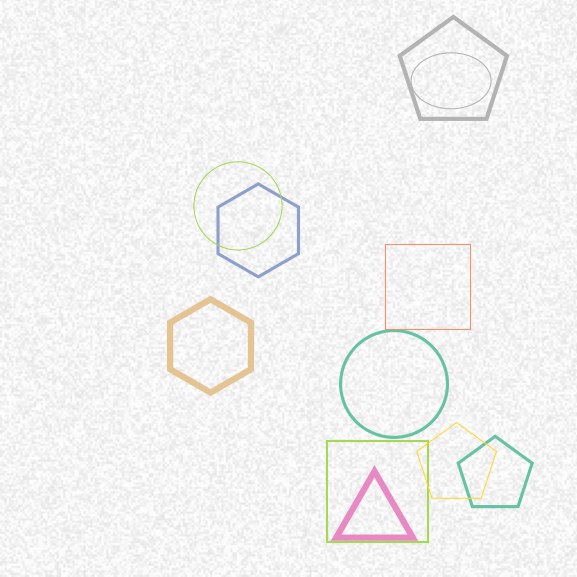[{"shape": "circle", "thickness": 1.5, "radius": 0.46, "center": [0.682, 0.334]}, {"shape": "pentagon", "thickness": 1.5, "radius": 0.34, "center": [0.858, 0.176]}, {"shape": "square", "thickness": 0.5, "radius": 0.37, "center": [0.74, 0.503]}, {"shape": "hexagon", "thickness": 1.5, "radius": 0.4, "center": [0.447, 0.6]}, {"shape": "triangle", "thickness": 3, "radius": 0.38, "center": [0.649, 0.106]}, {"shape": "square", "thickness": 1, "radius": 0.43, "center": [0.653, 0.148]}, {"shape": "circle", "thickness": 0.5, "radius": 0.38, "center": [0.412, 0.643]}, {"shape": "pentagon", "thickness": 0.5, "radius": 0.36, "center": [0.791, 0.195]}, {"shape": "hexagon", "thickness": 3, "radius": 0.4, "center": [0.365, 0.4]}, {"shape": "oval", "thickness": 0.5, "radius": 0.35, "center": [0.781, 0.859]}, {"shape": "pentagon", "thickness": 2, "radius": 0.49, "center": [0.785, 0.872]}]